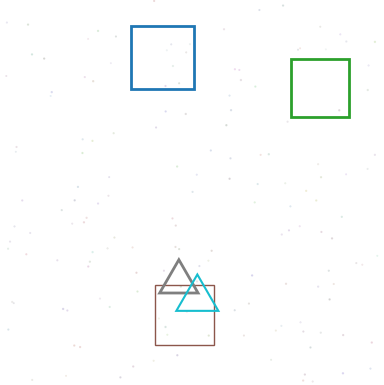[{"shape": "square", "thickness": 2, "radius": 0.41, "center": [0.422, 0.851]}, {"shape": "square", "thickness": 2, "radius": 0.37, "center": [0.831, 0.772]}, {"shape": "square", "thickness": 1, "radius": 0.39, "center": [0.479, 0.181]}, {"shape": "triangle", "thickness": 2, "radius": 0.29, "center": [0.465, 0.268]}, {"shape": "triangle", "thickness": 1.5, "radius": 0.31, "center": [0.513, 0.224]}]